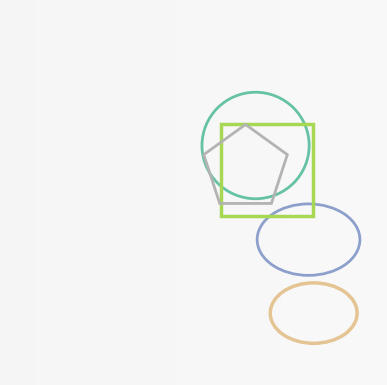[{"shape": "circle", "thickness": 2, "radius": 0.69, "center": [0.66, 0.622]}, {"shape": "oval", "thickness": 2, "radius": 0.66, "center": [0.796, 0.378]}, {"shape": "square", "thickness": 2.5, "radius": 0.59, "center": [0.69, 0.558]}, {"shape": "oval", "thickness": 2.5, "radius": 0.56, "center": [0.809, 0.187]}, {"shape": "pentagon", "thickness": 2, "radius": 0.57, "center": [0.634, 0.563]}]